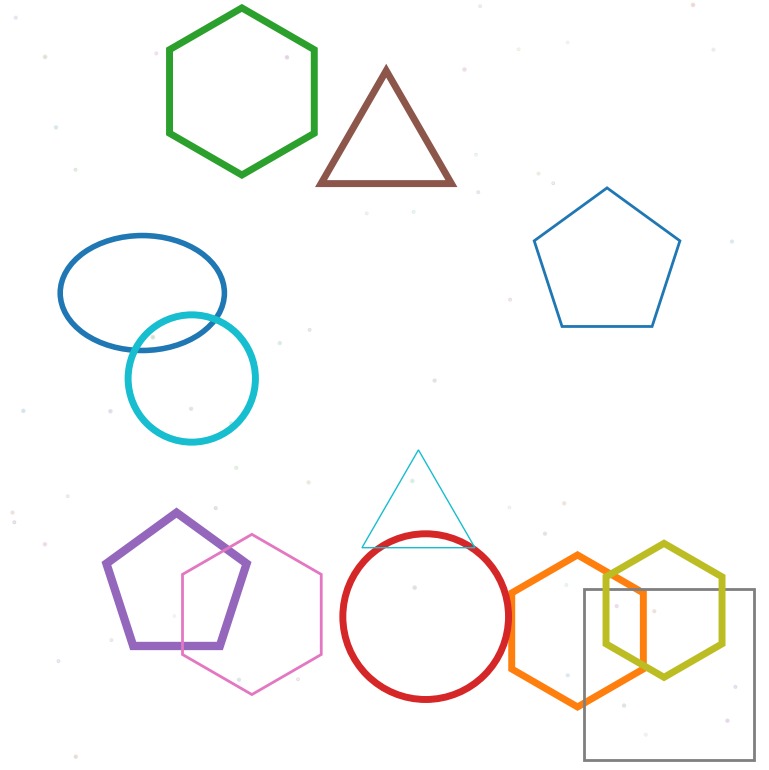[{"shape": "pentagon", "thickness": 1, "radius": 0.5, "center": [0.788, 0.656]}, {"shape": "oval", "thickness": 2, "radius": 0.53, "center": [0.185, 0.619]}, {"shape": "hexagon", "thickness": 2.5, "radius": 0.49, "center": [0.75, 0.181]}, {"shape": "hexagon", "thickness": 2.5, "radius": 0.54, "center": [0.314, 0.881]}, {"shape": "circle", "thickness": 2.5, "radius": 0.54, "center": [0.553, 0.199]}, {"shape": "pentagon", "thickness": 3, "radius": 0.48, "center": [0.229, 0.239]}, {"shape": "triangle", "thickness": 2.5, "radius": 0.49, "center": [0.502, 0.81]}, {"shape": "hexagon", "thickness": 1, "radius": 0.52, "center": [0.327, 0.202]}, {"shape": "square", "thickness": 1, "radius": 0.55, "center": [0.869, 0.125]}, {"shape": "hexagon", "thickness": 2.5, "radius": 0.43, "center": [0.862, 0.207]}, {"shape": "triangle", "thickness": 0.5, "radius": 0.42, "center": [0.543, 0.331]}, {"shape": "circle", "thickness": 2.5, "radius": 0.41, "center": [0.249, 0.508]}]